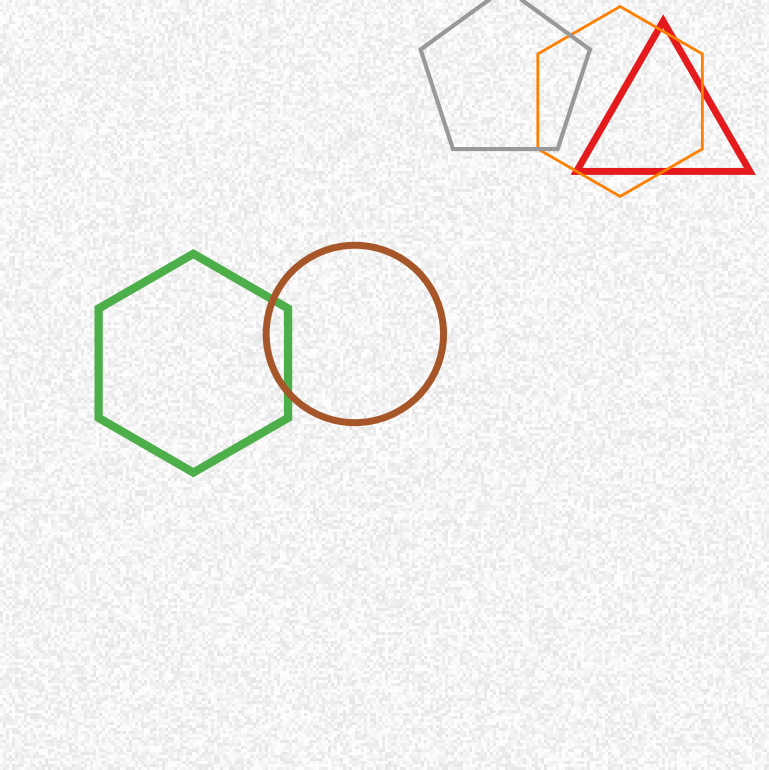[{"shape": "triangle", "thickness": 2.5, "radius": 0.65, "center": [0.861, 0.842]}, {"shape": "hexagon", "thickness": 3, "radius": 0.71, "center": [0.251, 0.528]}, {"shape": "hexagon", "thickness": 1, "radius": 0.62, "center": [0.805, 0.868]}, {"shape": "circle", "thickness": 2.5, "radius": 0.58, "center": [0.461, 0.566]}, {"shape": "pentagon", "thickness": 1.5, "radius": 0.58, "center": [0.656, 0.9]}]